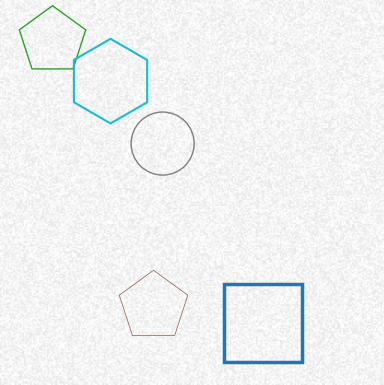[{"shape": "square", "thickness": 2.5, "radius": 0.51, "center": [0.683, 0.161]}, {"shape": "pentagon", "thickness": 1, "radius": 0.45, "center": [0.136, 0.894]}, {"shape": "pentagon", "thickness": 0.5, "radius": 0.47, "center": [0.399, 0.204]}, {"shape": "circle", "thickness": 1, "radius": 0.41, "center": [0.422, 0.627]}, {"shape": "hexagon", "thickness": 1.5, "radius": 0.55, "center": [0.287, 0.789]}]